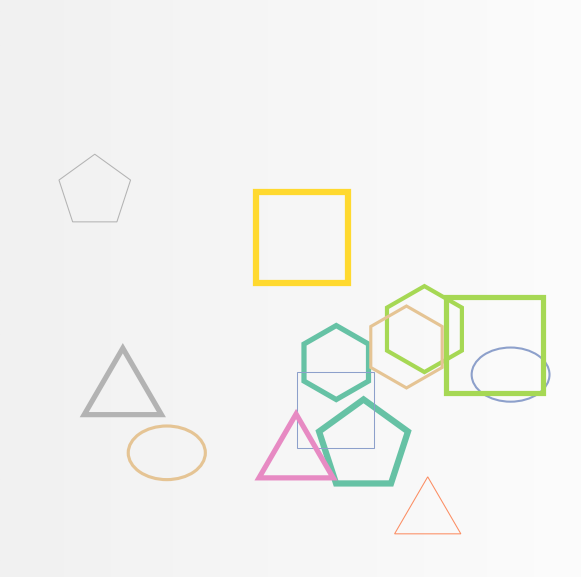[{"shape": "pentagon", "thickness": 3, "radius": 0.4, "center": [0.625, 0.227]}, {"shape": "hexagon", "thickness": 2.5, "radius": 0.32, "center": [0.578, 0.371]}, {"shape": "triangle", "thickness": 0.5, "radius": 0.33, "center": [0.736, 0.108]}, {"shape": "square", "thickness": 0.5, "radius": 0.33, "center": [0.577, 0.29]}, {"shape": "oval", "thickness": 1, "radius": 0.33, "center": [0.878, 0.35]}, {"shape": "triangle", "thickness": 2.5, "radius": 0.37, "center": [0.509, 0.209]}, {"shape": "square", "thickness": 2.5, "radius": 0.42, "center": [0.851, 0.402]}, {"shape": "hexagon", "thickness": 2, "radius": 0.37, "center": [0.73, 0.429]}, {"shape": "square", "thickness": 3, "radius": 0.39, "center": [0.52, 0.587]}, {"shape": "hexagon", "thickness": 1.5, "radius": 0.35, "center": [0.699, 0.398]}, {"shape": "oval", "thickness": 1.5, "radius": 0.33, "center": [0.287, 0.215]}, {"shape": "triangle", "thickness": 2.5, "radius": 0.38, "center": [0.211, 0.319]}, {"shape": "pentagon", "thickness": 0.5, "radius": 0.32, "center": [0.163, 0.667]}]